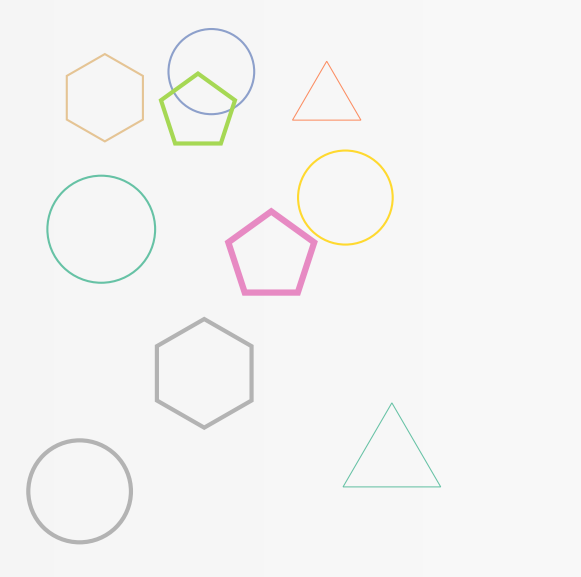[{"shape": "circle", "thickness": 1, "radius": 0.46, "center": [0.174, 0.602]}, {"shape": "triangle", "thickness": 0.5, "radius": 0.49, "center": [0.674, 0.205]}, {"shape": "triangle", "thickness": 0.5, "radius": 0.34, "center": [0.562, 0.825]}, {"shape": "circle", "thickness": 1, "radius": 0.37, "center": [0.364, 0.875]}, {"shape": "pentagon", "thickness": 3, "radius": 0.39, "center": [0.467, 0.555]}, {"shape": "pentagon", "thickness": 2, "radius": 0.33, "center": [0.341, 0.805]}, {"shape": "circle", "thickness": 1, "radius": 0.41, "center": [0.594, 0.657]}, {"shape": "hexagon", "thickness": 1, "radius": 0.38, "center": [0.18, 0.83]}, {"shape": "circle", "thickness": 2, "radius": 0.44, "center": [0.137, 0.148]}, {"shape": "hexagon", "thickness": 2, "radius": 0.47, "center": [0.351, 0.353]}]